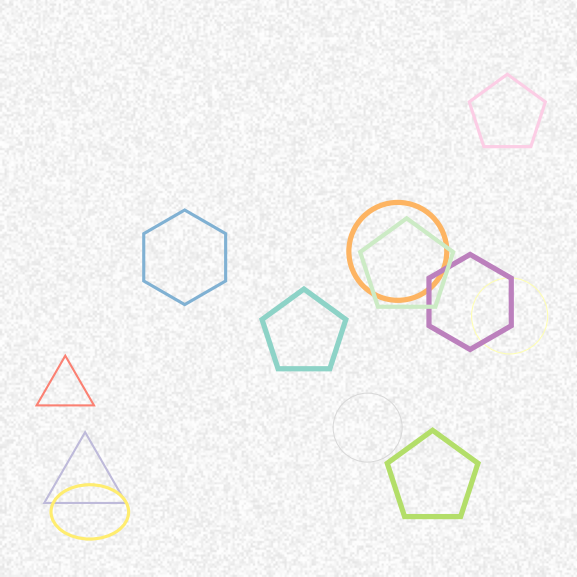[{"shape": "pentagon", "thickness": 2.5, "radius": 0.38, "center": [0.526, 0.422]}, {"shape": "circle", "thickness": 0.5, "radius": 0.33, "center": [0.882, 0.452]}, {"shape": "triangle", "thickness": 1, "radius": 0.41, "center": [0.147, 0.169]}, {"shape": "triangle", "thickness": 1, "radius": 0.29, "center": [0.113, 0.326]}, {"shape": "hexagon", "thickness": 1.5, "radius": 0.41, "center": [0.32, 0.554]}, {"shape": "circle", "thickness": 2.5, "radius": 0.42, "center": [0.689, 0.564]}, {"shape": "pentagon", "thickness": 2.5, "radius": 0.41, "center": [0.749, 0.171]}, {"shape": "pentagon", "thickness": 1.5, "radius": 0.35, "center": [0.878, 0.801]}, {"shape": "circle", "thickness": 0.5, "radius": 0.3, "center": [0.637, 0.259]}, {"shape": "hexagon", "thickness": 2.5, "radius": 0.41, "center": [0.814, 0.476]}, {"shape": "pentagon", "thickness": 2, "radius": 0.42, "center": [0.704, 0.536]}, {"shape": "oval", "thickness": 1.5, "radius": 0.34, "center": [0.156, 0.113]}]